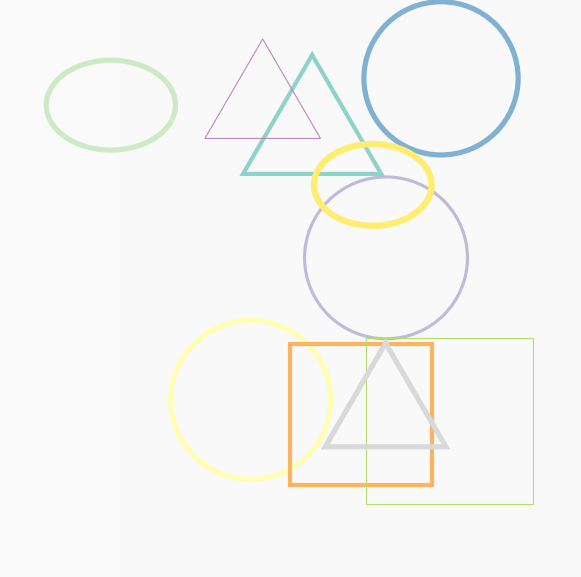[{"shape": "triangle", "thickness": 2, "radius": 0.69, "center": [0.537, 0.767]}, {"shape": "circle", "thickness": 2.5, "radius": 0.69, "center": [0.431, 0.307]}, {"shape": "circle", "thickness": 1.5, "radius": 0.7, "center": [0.664, 0.553]}, {"shape": "circle", "thickness": 2.5, "radius": 0.66, "center": [0.759, 0.863]}, {"shape": "square", "thickness": 2, "radius": 0.61, "center": [0.621, 0.282]}, {"shape": "square", "thickness": 0.5, "radius": 0.72, "center": [0.773, 0.27]}, {"shape": "triangle", "thickness": 2.5, "radius": 0.6, "center": [0.663, 0.285]}, {"shape": "triangle", "thickness": 0.5, "radius": 0.57, "center": [0.452, 0.817]}, {"shape": "oval", "thickness": 2.5, "radius": 0.56, "center": [0.191, 0.817]}, {"shape": "oval", "thickness": 3, "radius": 0.51, "center": [0.641, 0.679]}]